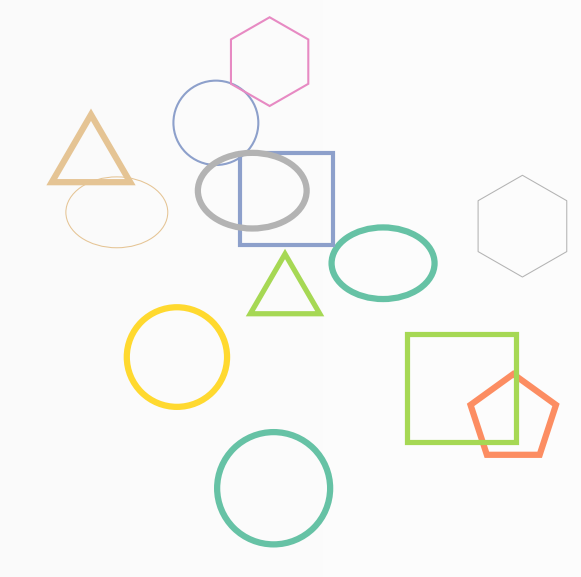[{"shape": "circle", "thickness": 3, "radius": 0.49, "center": [0.471, 0.154]}, {"shape": "oval", "thickness": 3, "radius": 0.44, "center": [0.659, 0.543]}, {"shape": "pentagon", "thickness": 3, "radius": 0.39, "center": [0.883, 0.274]}, {"shape": "circle", "thickness": 1, "radius": 0.37, "center": [0.371, 0.786]}, {"shape": "square", "thickness": 2, "radius": 0.4, "center": [0.493, 0.654]}, {"shape": "hexagon", "thickness": 1, "radius": 0.38, "center": [0.464, 0.892]}, {"shape": "square", "thickness": 2.5, "radius": 0.47, "center": [0.794, 0.328]}, {"shape": "triangle", "thickness": 2.5, "radius": 0.35, "center": [0.49, 0.49]}, {"shape": "circle", "thickness": 3, "radius": 0.43, "center": [0.304, 0.381]}, {"shape": "triangle", "thickness": 3, "radius": 0.39, "center": [0.157, 0.723]}, {"shape": "oval", "thickness": 0.5, "radius": 0.44, "center": [0.201, 0.631]}, {"shape": "hexagon", "thickness": 0.5, "radius": 0.44, "center": [0.899, 0.608]}, {"shape": "oval", "thickness": 3, "radius": 0.47, "center": [0.434, 0.669]}]